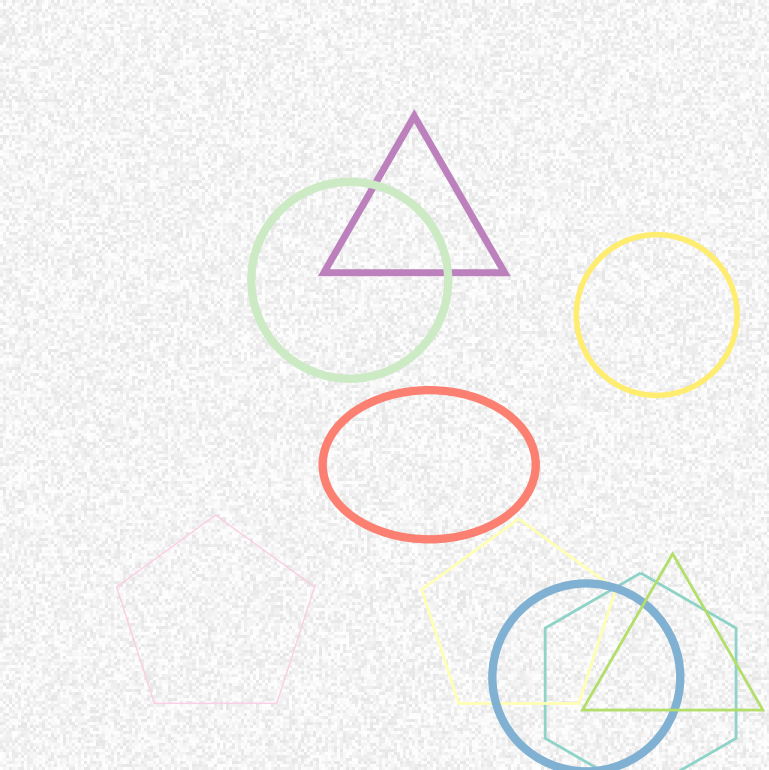[{"shape": "hexagon", "thickness": 1, "radius": 0.72, "center": [0.832, 0.113]}, {"shape": "pentagon", "thickness": 1, "radius": 0.66, "center": [0.674, 0.194]}, {"shape": "oval", "thickness": 3, "radius": 0.69, "center": [0.557, 0.396]}, {"shape": "circle", "thickness": 3, "radius": 0.61, "center": [0.761, 0.12]}, {"shape": "triangle", "thickness": 1, "radius": 0.68, "center": [0.874, 0.146]}, {"shape": "pentagon", "thickness": 0.5, "radius": 0.68, "center": [0.28, 0.196]}, {"shape": "triangle", "thickness": 2.5, "radius": 0.68, "center": [0.538, 0.714]}, {"shape": "circle", "thickness": 3, "radius": 0.64, "center": [0.454, 0.636]}, {"shape": "circle", "thickness": 2, "radius": 0.52, "center": [0.853, 0.591]}]